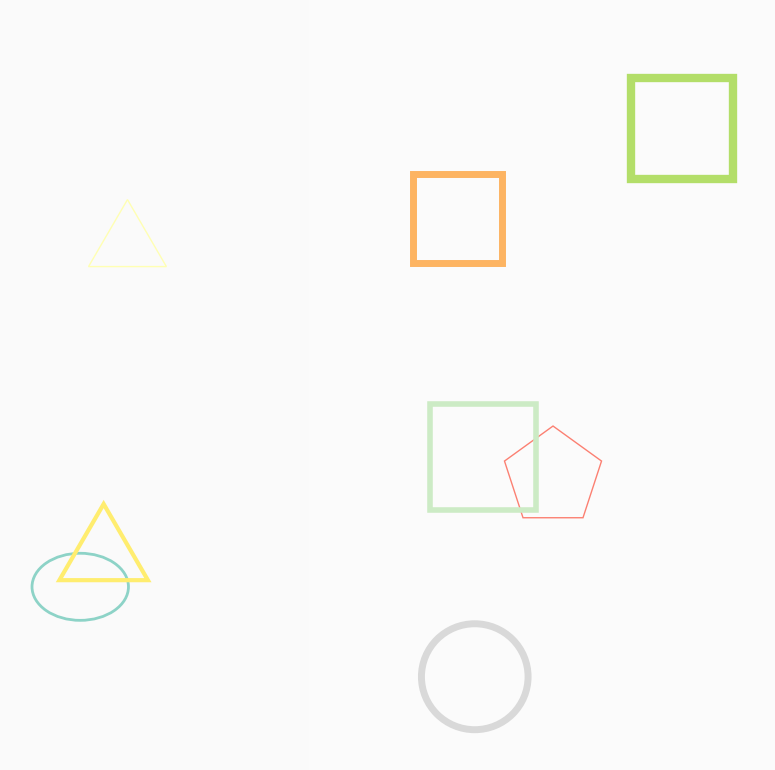[{"shape": "oval", "thickness": 1, "radius": 0.31, "center": [0.104, 0.238]}, {"shape": "triangle", "thickness": 0.5, "radius": 0.29, "center": [0.164, 0.683]}, {"shape": "pentagon", "thickness": 0.5, "radius": 0.33, "center": [0.714, 0.381]}, {"shape": "square", "thickness": 2.5, "radius": 0.29, "center": [0.591, 0.716]}, {"shape": "square", "thickness": 3, "radius": 0.33, "center": [0.88, 0.834]}, {"shape": "circle", "thickness": 2.5, "radius": 0.34, "center": [0.613, 0.121]}, {"shape": "square", "thickness": 2, "radius": 0.34, "center": [0.623, 0.407]}, {"shape": "triangle", "thickness": 1.5, "radius": 0.33, "center": [0.134, 0.28]}]